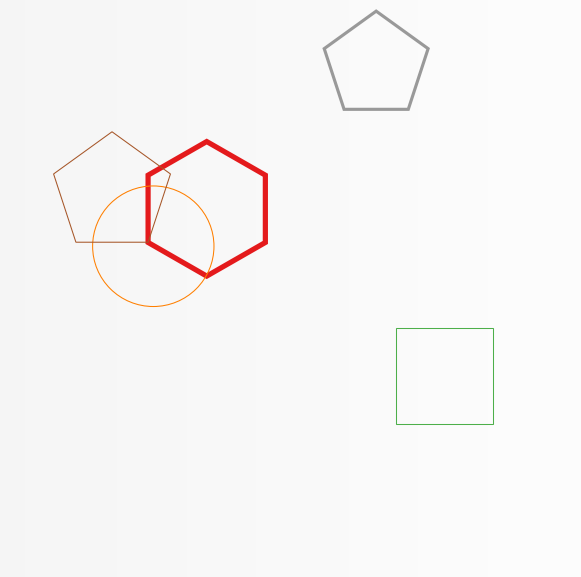[{"shape": "hexagon", "thickness": 2.5, "radius": 0.58, "center": [0.356, 0.638]}, {"shape": "square", "thickness": 0.5, "radius": 0.42, "center": [0.764, 0.347]}, {"shape": "circle", "thickness": 0.5, "radius": 0.52, "center": [0.264, 0.573]}, {"shape": "pentagon", "thickness": 0.5, "radius": 0.53, "center": [0.193, 0.665]}, {"shape": "pentagon", "thickness": 1.5, "radius": 0.47, "center": [0.647, 0.886]}]